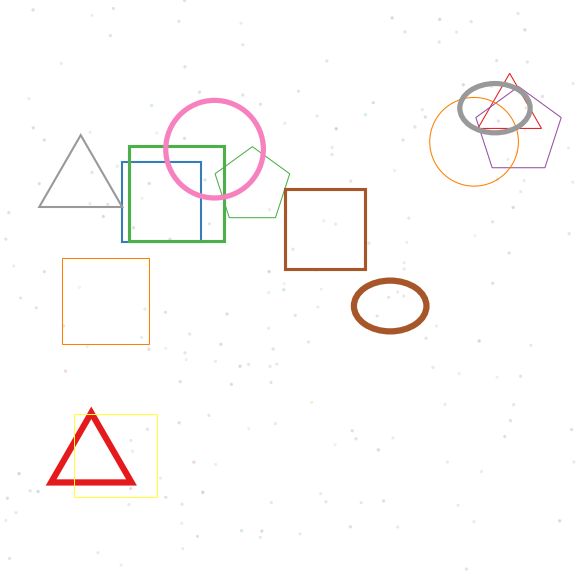[{"shape": "triangle", "thickness": 3, "radius": 0.4, "center": [0.158, 0.204]}, {"shape": "triangle", "thickness": 0.5, "radius": 0.32, "center": [0.883, 0.809]}, {"shape": "square", "thickness": 1, "radius": 0.34, "center": [0.28, 0.65]}, {"shape": "pentagon", "thickness": 0.5, "radius": 0.34, "center": [0.437, 0.677]}, {"shape": "square", "thickness": 1.5, "radius": 0.41, "center": [0.306, 0.664]}, {"shape": "pentagon", "thickness": 0.5, "radius": 0.39, "center": [0.898, 0.772]}, {"shape": "square", "thickness": 0.5, "radius": 0.38, "center": [0.183, 0.478]}, {"shape": "circle", "thickness": 0.5, "radius": 0.38, "center": [0.821, 0.754]}, {"shape": "square", "thickness": 0.5, "radius": 0.36, "center": [0.201, 0.211]}, {"shape": "square", "thickness": 1.5, "radius": 0.35, "center": [0.562, 0.603]}, {"shape": "oval", "thickness": 3, "radius": 0.31, "center": [0.676, 0.469]}, {"shape": "circle", "thickness": 2.5, "radius": 0.42, "center": [0.372, 0.741]}, {"shape": "oval", "thickness": 2.5, "radius": 0.3, "center": [0.857, 0.812]}, {"shape": "triangle", "thickness": 1, "radius": 0.41, "center": [0.14, 0.682]}]